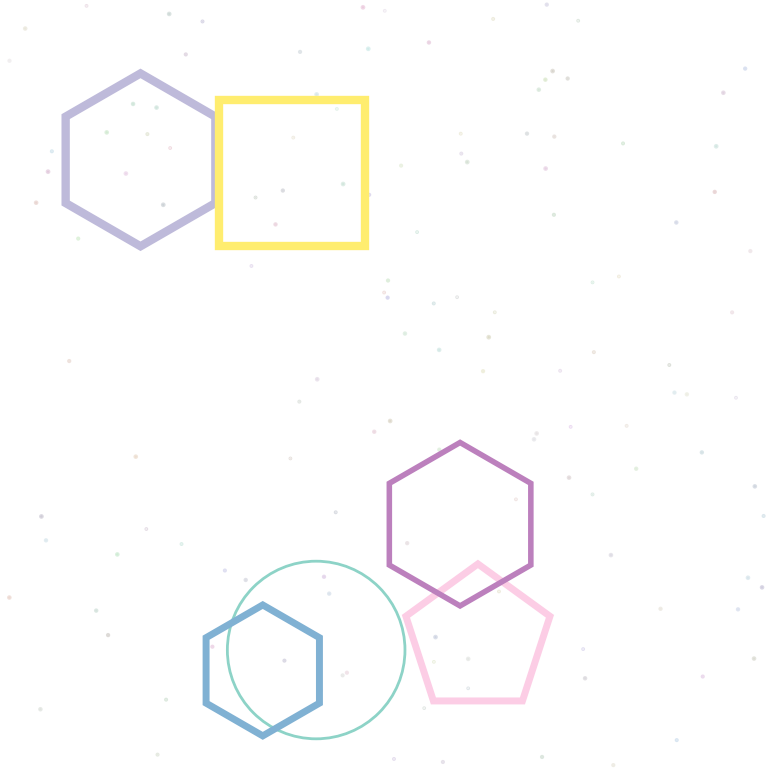[{"shape": "circle", "thickness": 1, "radius": 0.58, "center": [0.411, 0.156]}, {"shape": "hexagon", "thickness": 3, "radius": 0.56, "center": [0.182, 0.792]}, {"shape": "hexagon", "thickness": 2.5, "radius": 0.42, "center": [0.341, 0.129]}, {"shape": "pentagon", "thickness": 2.5, "radius": 0.49, "center": [0.621, 0.169]}, {"shape": "hexagon", "thickness": 2, "radius": 0.53, "center": [0.598, 0.319]}, {"shape": "square", "thickness": 3, "radius": 0.47, "center": [0.379, 0.775]}]